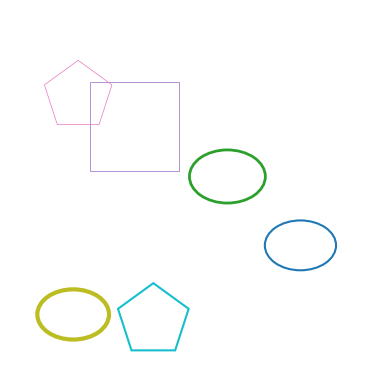[{"shape": "oval", "thickness": 1.5, "radius": 0.46, "center": [0.78, 0.363]}, {"shape": "oval", "thickness": 2, "radius": 0.49, "center": [0.591, 0.542]}, {"shape": "square", "thickness": 0.5, "radius": 0.57, "center": [0.349, 0.671]}, {"shape": "pentagon", "thickness": 0.5, "radius": 0.46, "center": [0.203, 0.751]}, {"shape": "oval", "thickness": 3, "radius": 0.47, "center": [0.19, 0.183]}, {"shape": "pentagon", "thickness": 1.5, "radius": 0.48, "center": [0.398, 0.168]}]